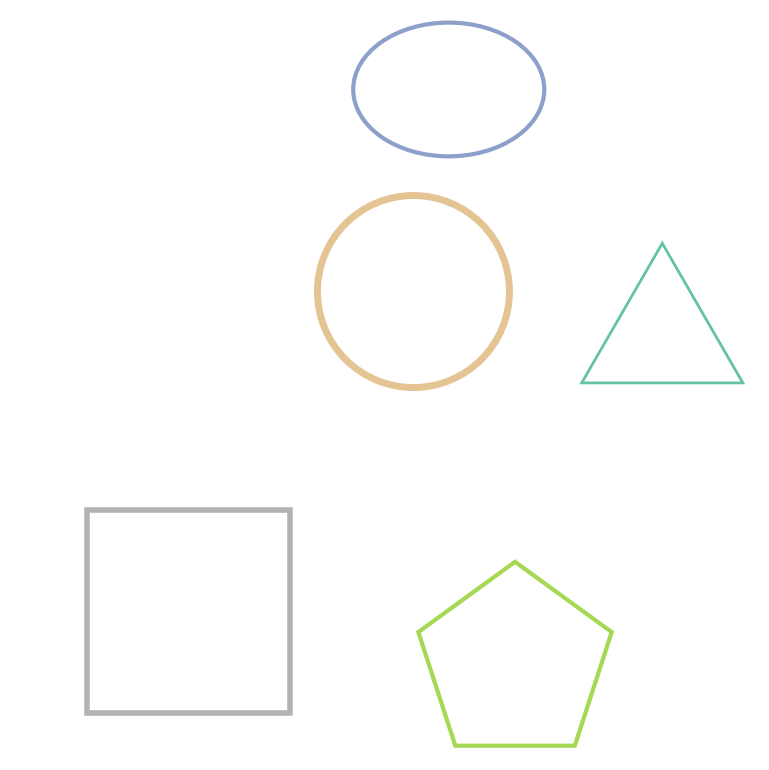[{"shape": "triangle", "thickness": 1, "radius": 0.6, "center": [0.86, 0.563]}, {"shape": "oval", "thickness": 1.5, "radius": 0.62, "center": [0.583, 0.884]}, {"shape": "pentagon", "thickness": 1.5, "radius": 0.66, "center": [0.669, 0.138]}, {"shape": "circle", "thickness": 2.5, "radius": 0.62, "center": [0.537, 0.621]}, {"shape": "square", "thickness": 2, "radius": 0.66, "center": [0.245, 0.205]}]